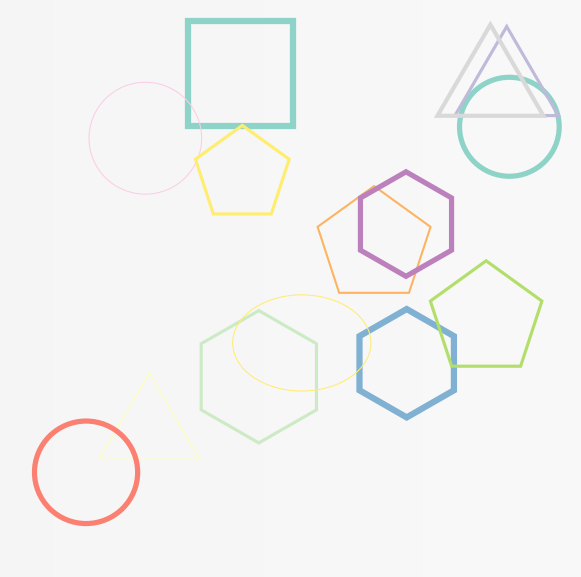[{"shape": "square", "thickness": 3, "radius": 0.45, "center": [0.414, 0.872]}, {"shape": "circle", "thickness": 2.5, "radius": 0.43, "center": [0.876, 0.78]}, {"shape": "triangle", "thickness": 0.5, "radius": 0.5, "center": [0.257, 0.254]}, {"shape": "triangle", "thickness": 1.5, "radius": 0.51, "center": [0.872, 0.85]}, {"shape": "circle", "thickness": 2.5, "radius": 0.44, "center": [0.148, 0.181]}, {"shape": "hexagon", "thickness": 3, "radius": 0.47, "center": [0.7, 0.37]}, {"shape": "pentagon", "thickness": 1, "radius": 0.51, "center": [0.644, 0.575]}, {"shape": "pentagon", "thickness": 1.5, "radius": 0.5, "center": [0.836, 0.447]}, {"shape": "circle", "thickness": 0.5, "radius": 0.48, "center": [0.25, 0.76]}, {"shape": "triangle", "thickness": 2, "radius": 0.53, "center": [0.844, 0.851]}, {"shape": "hexagon", "thickness": 2.5, "radius": 0.45, "center": [0.698, 0.611]}, {"shape": "hexagon", "thickness": 1.5, "radius": 0.57, "center": [0.445, 0.347]}, {"shape": "oval", "thickness": 0.5, "radius": 0.59, "center": [0.519, 0.405]}, {"shape": "pentagon", "thickness": 1.5, "radius": 0.42, "center": [0.417, 0.697]}]